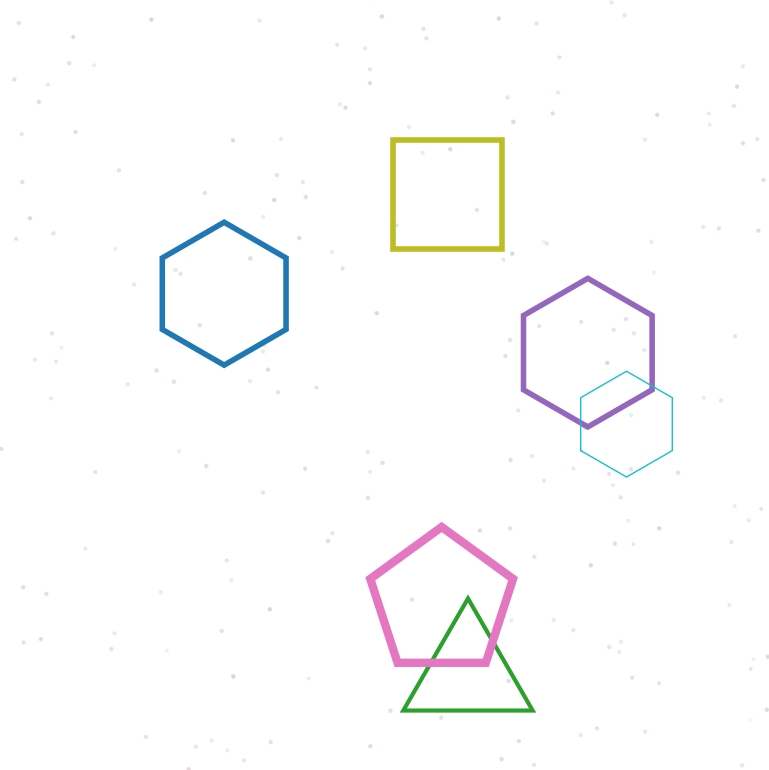[{"shape": "hexagon", "thickness": 2, "radius": 0.46, "center": [0.291, 0.619]}, {"shape": "triangle", "thickness": 1.5, "radius": 0.49, "center": [0.608, 0.126]}, {"shape": "hexagon", "thickness": 2, "radius": 0.48, "center": [0.763, 0.542]}, {"shape": "pentagon", "thickness": 3, "radius": 0.49, "center": [0.574, 0.218]}, {"shape": "square", "thickness": 2, "radius": 0.36, "center": [0.581, 0.747]}, {"shape": "hexagon", "thickness": 0.5, "radius": 0.34, "center": [0.814, 0.449]}]